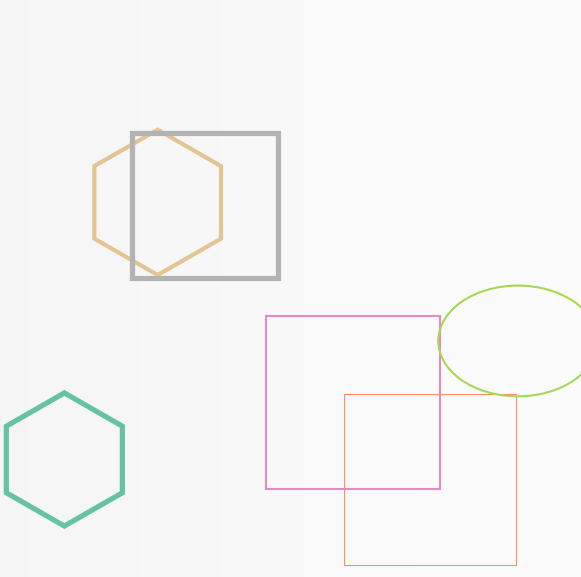[{"shape": "hexagon", "thickness": 2.5, "radius": 0.58, "center": [0.111, 0.204]}, {"shape": "square", "thickness": 0.5, "radius": 0.74, "center": [0.739, 0.168]}, {"shape": "square", "thickness": 1, "radius": 0.75, "center": [0.607, 0.302]}, {"shape": "oval", "thickness": 1, "radius": 0.68, "center": [0.891, 0.409]}, {"shape": "hexagon", "thickness": 2, "radius": 0.63, "center": [0.271, 0.649]}, {"shape": "square", "thickness": 2.5, "radius": 0.63, "center": [0.353, 0.643]}]